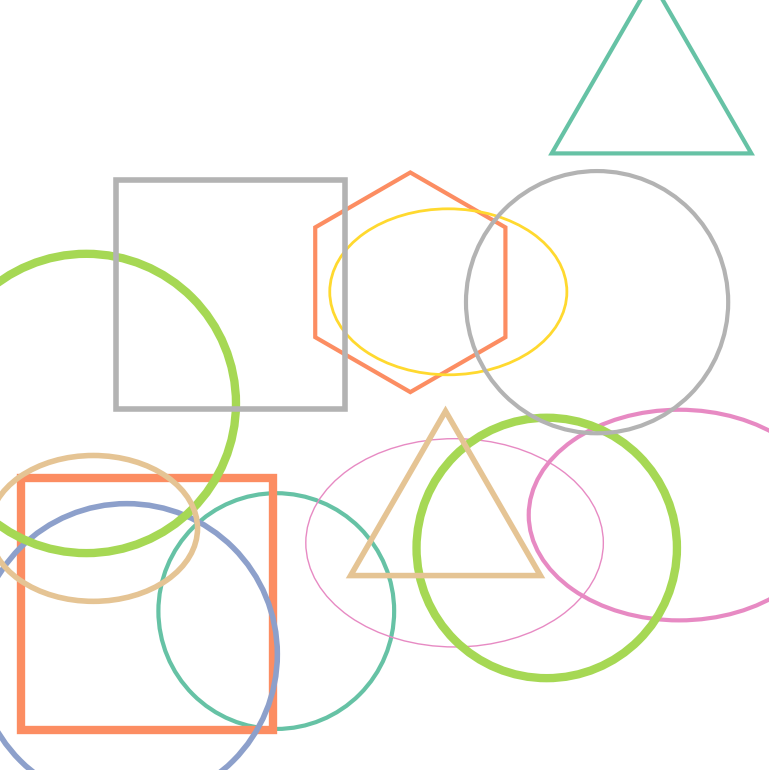[{"shape": "triangle", "thickness": 1.5, "radius": 0.75, "center": [0.846, 0.876]}, {"shape": "circle", "thickness": 1.5, "radius": 0.77, "center": [0.359, 0.206]}, {"shape": "square", "thickness": 3, "radius": 0.82, "center": [0.191, 0.216]}, {"shape": "hexagon", "thickness": 1.5, "radius": 0.71, "center": [0.533, 0.633]}, {"shape": "circle", "thickness": 2, "radius": 0.98, "center": [0.165, 0.15]}, {"shape": "oval", "thickness": 1.5, "radius": 0.98, "center": [0.882, 0.331]}, {"shape": "oval", "thickness": 0.5, "radius": 0.97, "center": [0.59, 0.295]}, {"shape": "circle", "thickness": 3, "radius": 0.97, "center": [0.112, 0.476]}, {"shape": "circle", "thickness": 3, "radius": 0.85, "center": [0.71, 0.288]}, {"shape": "oval", "thickness": 1, "radius": 0.77, "center": [0.582, 0.621]}, {"shape": "triangle", "thickness": 2, "radius": 0.71, "center": [0.579, 0.324]}, {"shape": "oval", "thickness": 2, "radius": 0.68, "center": [0.121, 0.314]}, {"shape": "circle", "thickness": 1.5, "radius": 0.85, "center": [0.775, 0.608]}, {"shape": "square", "thickness": 2, "radius": 0.74, "center": [0.299, 0.618]}]